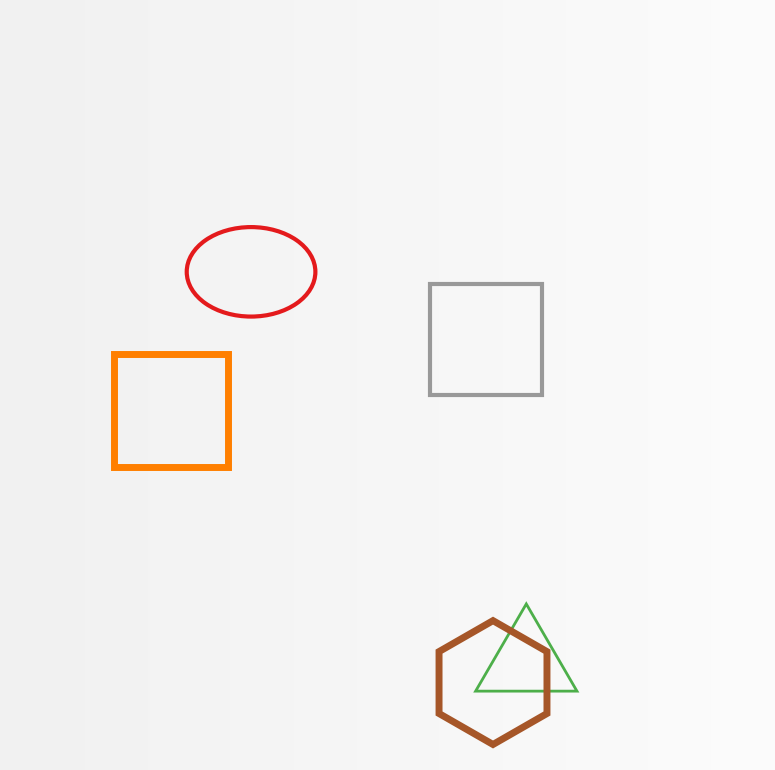[{"shape": "oval", "thickness": 1.5, "radius": 0.42, "center": [0.324, 0.647]}, {"shape": "triangle", "thickness": 1, "radius": 0.38, "center": [0.679, 0.14]}, {"shape": "square", "thickness": 2.5, "radius": 0.37, "center": [0.221, 0.467]}, {"shape": "hexagon", "thickness": 2.5, "radius": 0.4, "center": [0.636, 0.114]}, {"shape": "square", "thickness": 1.5, "radius": 0.36, "center": [0.627, 0.559]}]